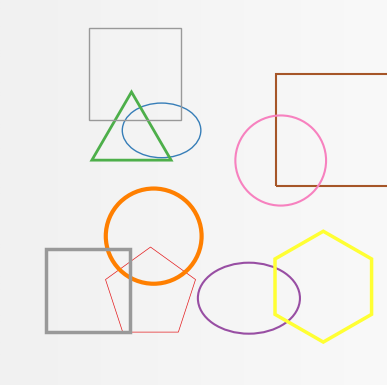[{"shape": "pentagon", "thickness": 0.5, "radius": 0.61, "center": [0.388, 0.236]}, {"shape": "oval", "thickness": 1, "radius": 0.51, "center": [0.417, 0.661]}, {"shape": "triangle", "thickness": 2, "radius": 0.59, "center": [0.339, 0.643]}, {"shape": "oval", "thickness": 1.5, "radius": 0.66, "center": [0.642, 0.225]}, {"shape": "circle", "thickness": 3, "radius": 0.62, "center": [0.397, 0.387]}, {"shape": "hexagon", "thickness": 2.5, "radius": 0.72, "center": [0.834, 0.255]}, {"shape": "square", "thickness": 1.5, "radius": 0.73, "center": [0.856, 0.663]}, {"shape": "circle", "thickness": 1.5, "radius": 0.59, "center": [0.724, 0.583]}, {"shape": "square", "thickness": 2.5, "radius": 0.54, "center": [0.228, 0.245]}, {"shape": "square", "thickness": 1, "radius": 0.6, "center": [0.348, 0.809]}]